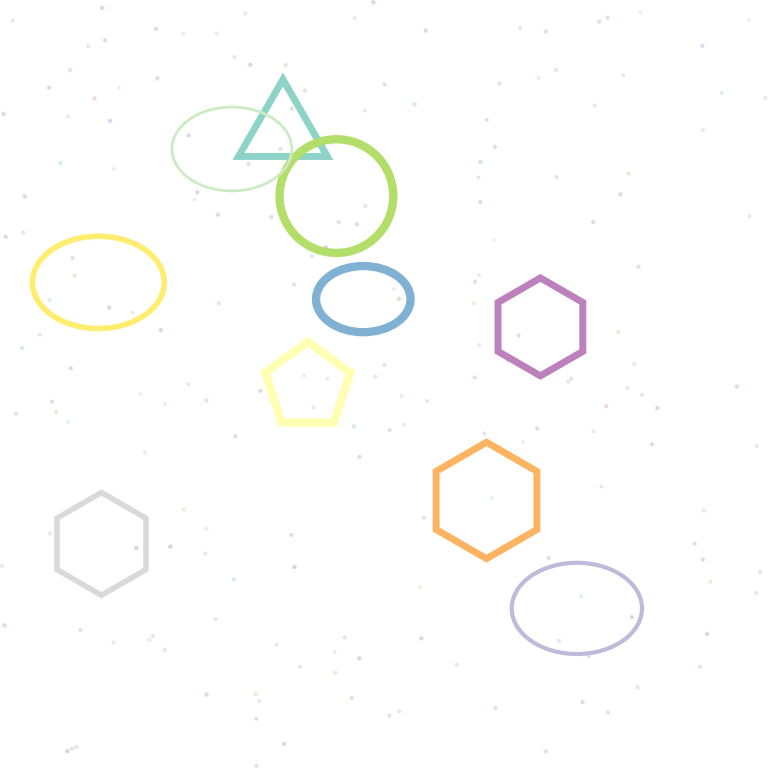[{"shape": "triangle", "thickness": 2.5, "radius": 0.33, "center": [0.367, 0.83]}, {"shape": "pentagon", "thickness": 3, "radius": 0.29, "center": [0.4, 0.498]}, {"shape": "oval", "thickness": 1.5, "radius": 0.42, "center": [0.749, 0.21]}, {"shape": "oval", "thickness": 3, "radius": 0.31, "center": [0.472, 0.612]}, {"shape": "hexagon", "thickness": 2.5, "radius": 0.38, "center": [0.632, 0.35]}, {"shape": "circle", "thickness": 3, "radius": 0.37, "center": [0.437, 0.745]}, {"shape": "hexagon", "thickness": 2, "radius": 0.33, "center": [0.132, 0.294]}, {"shape": "hexagon", "thickness": 2.5, "radius": 0.32, "center": [0.702, 0.575]}, {"shape": "oval", "thickness": 1, "radius": 0.39, "center": [0.301, 0.807]}, {"shape": "oval", "thickness": 2, "radius": 0.43, "center": [0.128, 0.633]}]